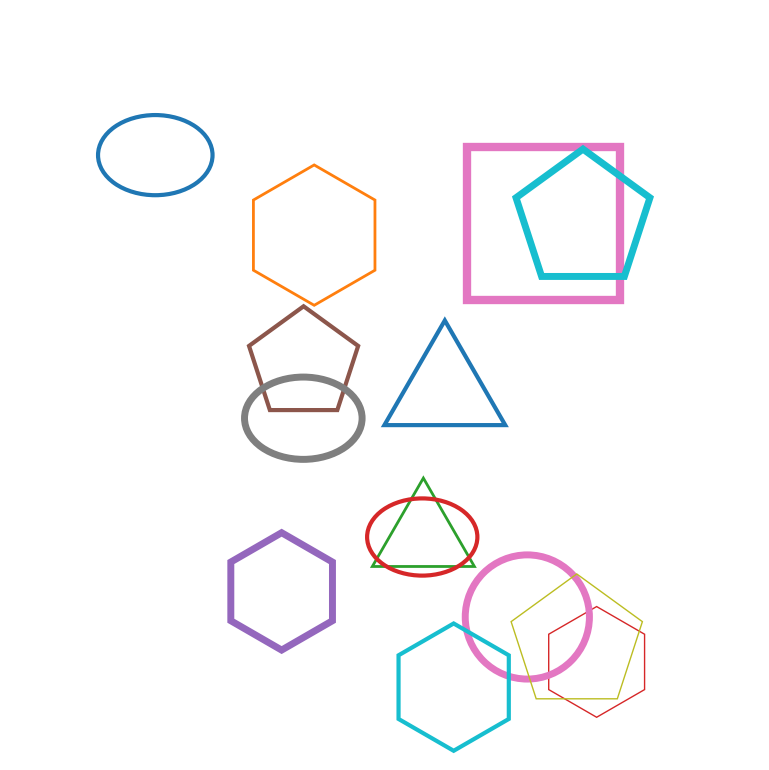[{"shape": "triangle", "thickness": 1.5, "radius": 0.45, "center": [0.578, 0.493]}, {"shape": "oval", "thickness": 1.5, "radius": 0.37, "center": [0.202, 0.799]}, {"shape": "hexagon", "thickness": 1, "radius": 0.46, "center": [0.408, 0.695]}, {"shape": "triangle", "thickness": 1, "radius": 0.38, "center": [0.55, 0.303]}, {"shape": "oval", "thickness": 1.5, "radius": 0.36, "center": [0.548, 0.303]}, {"shape": "hexagon", "thickness": 0.5, "radius": 0.36, "center": [0.775, 0.14]}, {"shape": "hexagon", "thickness": 2.5, "radius": 0.38, "center": [0.366, 0.232]}, {"shape": "pentagon", "thickness": 1.5, "radius": 0.37, "center": [0.394, 0.528]}, {"shape": "circle", "thickness": 2.5, "radius": 0.4, "center": [0.685, 0.199]}, {"shape": "square", "thickness": 3, "radius": 0.5, "center": [0.706, 0.709]}, {"shape": "oval", "thickness": 2.5, "radius": 0.38, "center": [0.394, 0.457]}, {"shape": "pentagon", "thickness": 0.5, "radius": 0.45, "center": [0.749, 0.165]}, {"shape": "pentagon", "thickness": 2.5, "radius": 0.46, "center": [0.757, 0.715]}, {"shape": "hexagon", "thickness": 1.5, "radius": 0.41, "center": [0.589, 0.108]}]